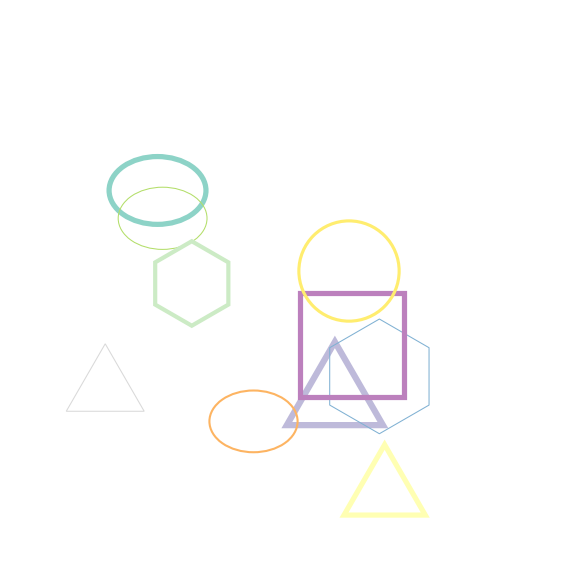[{"shape": "oval", "thickness": 2.5, "radius": 0.42, "center": [0.273, 0.669]}, {"shape": "triangle", "thickness": 2.5, "radius": 0.41, "center": [0.666, 0.148]}, {"shape": "triangle", "thickness": 3, "radius": 0.48, "center": [0.58, 0.311]}, {"shape": "hexagon", "thickness": 0.5, "radius": 0.5, "center": [0.657, 0.347]}, {"shape": "oval", "thickness": 1, "radius": 0.38, "center": [0.439, 0.269]}, {"shape": "oval", "thickness": 0.5, "radius": 0.38, "center": [0.282, 0.621]}, {"shape": "triangle", "thickness": 0.5, "radius": 0.39, "center": [0.182, 0.326]}, {"shape": "square", "thickness": 2.5, "radius": 0.45, "center": [0.609, 0.402]}, {"shape": "hexagon", "thickness": 2, "radius": 0.37, "center": [0.332, 0.508]}, {"shape": "circle", "thickness": 1.5, "radius": 0.43, "center": [0.604, 0.53]}]